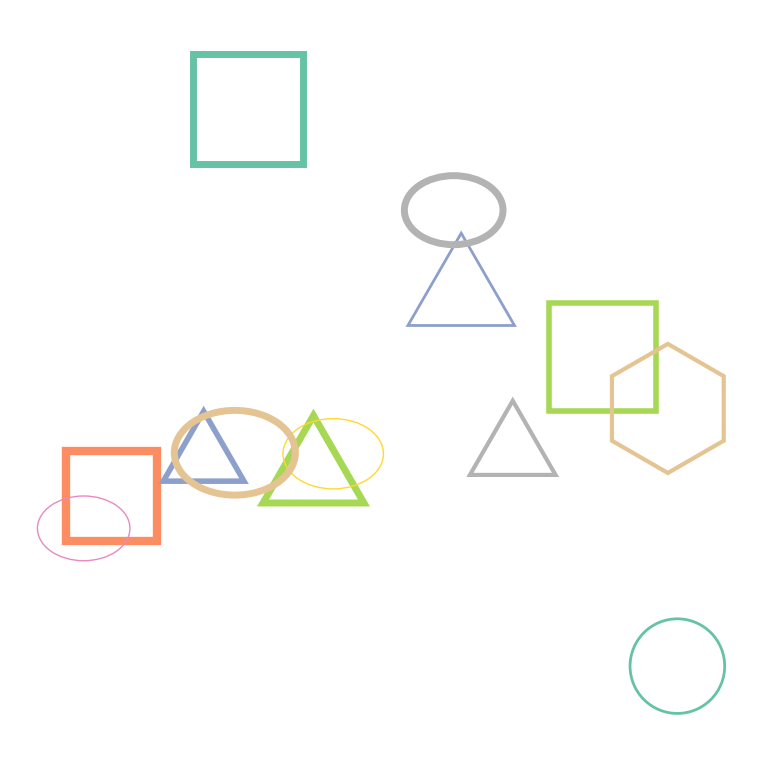[{"shape": "circle", "thickness": 1, "radius": 0.31, "center": [0.88, 0.135]}, {"shape": "square", "thickness": 2.5, "radius": 0.36, "center": [0.321, 0.859]}, {"shape": "square", "thickness": 3, "radius": 0.29, "center": [0.145, 0.356]}, {"shape": "triangle", "thickness": 1, "radius": 0.4, "center": [0.599, 0.617]}, {"shape": "triangle", "thickness": 2, "radius": 0.3, "center": [0.264, 0.405]}, {"shape": "oval", "thickness": 0.5, "radius": 0.3, "center": [0.109, 0.314]}, {"shape": "triangle", "thickness": 2.5, "radius": 0.38, "center": [0.407, 0.385]}, {"shape": "square", "thickness": 2, "radius": 0.35, "center": [0.782, 0.536]}, {"shape": "oval", "thickness": 0.5, "radius": 0.33, "center": [0.433, 0.411]}, {"shape": "hexagon", "thickness": 1.5, "radius": 0.42, "center": [0.867, 0.47]}, {"shape": "oval", "thickness": 2.5, "radius": 0.39, "center": [0.305, 0.412]}, {"shape": "oval", "thickness": 2.5, "radius": 0.32, "center": [0.589, 0.727]}, {"shape": "triangle", "thickness": 1.5, "radius": 0.32, "center": [0.666, 0.415]}]